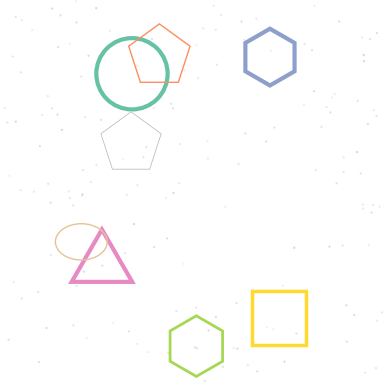[{"shape": "circle", "thickness": 3, "radius": 0.46, "center": [0.343, 0.808]}, {"shape": "pentagon", "thickness": 1, "radius": 0.42, "center": [0.414, 0.854]}, {"shape": "hexagon", "thickness": 3, "radius": 0.37, "center": [0.701, 0.852]}, {"shape": "triangle", "thickness": 3, "radius": 0.45, "center": [0.265, 0.313]}, {"shape": "hexagon", "thickness": 2, "radius": 0.39, "center": [0.51, 0.101]}, {"shape": "square", "thickness": 2.5, "radius": 0.35, "center": [0.724, 0.175]}, {"shape": "oval", "thickness": 1, "radius": 0.34, "center": [0.211, 0.372]}, {"shape": "pentagon", "thickness": 0.5, "radius": 0.41, "center": [0.34, 0.627]}]